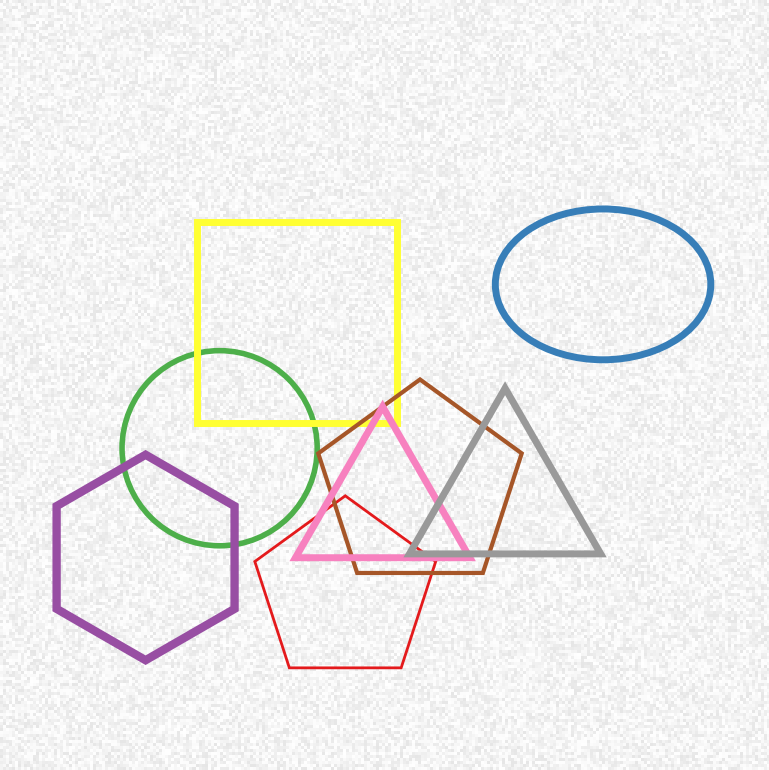[{"shape": "pentagon", "thickness": 1, "radius": 0.62, "center": [0.448, 0.233]}, {"shape": "oval", "thickness": 2.5, "radius": 0.7, "center": [0.783, 0.631]}, {"shape": "circle", "thickness": 2, "radius": 0.63, "center": [0.285, 0.418]}, {"shape": "hexagon", "thickness": 3, "radius": 0.67, "center": [0.189, 0.276]}, {"shape": "square", "thickness": 2.5, "radius": 0.65, "center": [0.386, 0.581]}, {"shape": "pentagon", "thickness": 1.5, "radius": 0.69, "center": [0.545, 0.368]}, {"shape": "triangle", "thickness": 2.5, "radius": 0.65, "center": [0.497, 0.341]}, {"shape": "triangle", "thickness": 2.5, "radius": 0.72, "center": [0.656, 0.352]}]